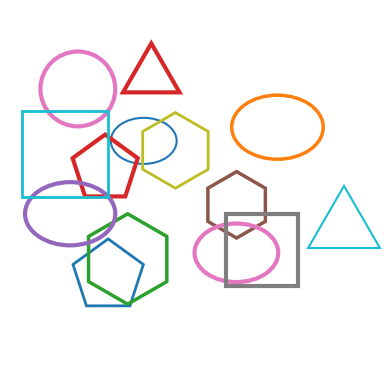[{"shape": "oval", "thickness": 1.5, "radius": 0.43, "center": [0.373, 0.634]}, {"shape": "pentagon", "thickness": 2, "radius": 0.48, "center": [0.281, 0.283]}, {"shape": "oval", "thickness": 2.5, "radius": 0.59, "center": [0.721, 0.67]}, {"shape": "hexagon", "thickness": 2.5, "radius": 0.59, "center": [0.332, 0.327]}, {"shape": "triangle", "thickness": 3, "radius": 0.42, "center": [0.393, 0.802]}, {"shape": "pentagon", "thickness": 3, "radius": 0.44, "center": [0.273, 0.562]}, {"shape": "oval", "thickness": 3, "radius": 0.59, "center": [0.182, 0.445]}, {"shape": "hexagon", "thickness": 2.5, "radius": 0.43, "center": [0.615, 0.468]}, {"shape": "oval", "thickness": 3, "radius": 0.54, "center": [0.614, 0.343]}, {"shape": "circle", "thickness": 3, "radius": 0.49, "center": [0.202, 0.769]}, {"shape": "square", "thickness": 3, "radius": 0.47, "center": [0.68, 0.351]}, {"shape": "hexagon", "thickness": 2, "radius": 0.49, "center": [0.456, 0.609]}, {"shape": "triangle", "thickness": 1.5, "radius": 0.54, "center": [0.894, 0.41]}, {"shape": "square", "thickness": 2, "radius": 0.56, "center": [0.168, 0.601]}]